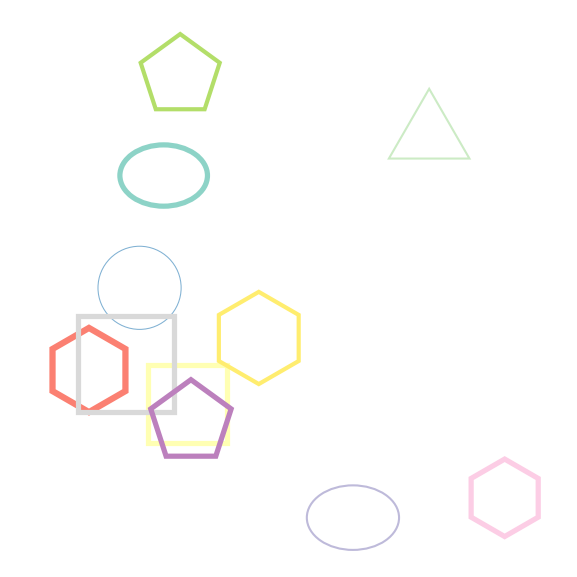[{"shape": "oval", "thickness": 2.5, "radius": 0.38, "center": [0.283, 0.695]}, {"shape": "square", "thickness": 2.5, "radius": 0.34, "center": [0.325, 0.299]}, {"shape": "oval", "thickness": 1, "radius": 0.4, "center": [0.611, 0.103]}, {"shape": "hexagon", "thickness": 3, "radius": 0.36, "center": [0.154, 0.358]}, {"shape": "circle", "thickness": 0.5, "radius": 0.36, "center": [0.242, 0.501]}, {"shape": "pentagon", "thickness": 2, "radius": 0.36, "center": [0.312, 0.868]}, {"shape": "hexagon", "thickness": 2.5, "radius": 0.34, "center": [0.874, 0.137]}, {"shape": "square", "thickness": 2.5, "radius": 0.42, "center": [0.219, 0.369]}, {"shape": "pentagon", "thickness": 2.5, "radius": 0.37, "center": [0.331, 0.268]}, {"shape": "triangle", "thickness": 1, "radius": 0.4, "center": [0.743, 0.765]}, {"shape": "hexagon", "thickness": 2, "radius": 0.4, "center": [0.448, 0.414]}]